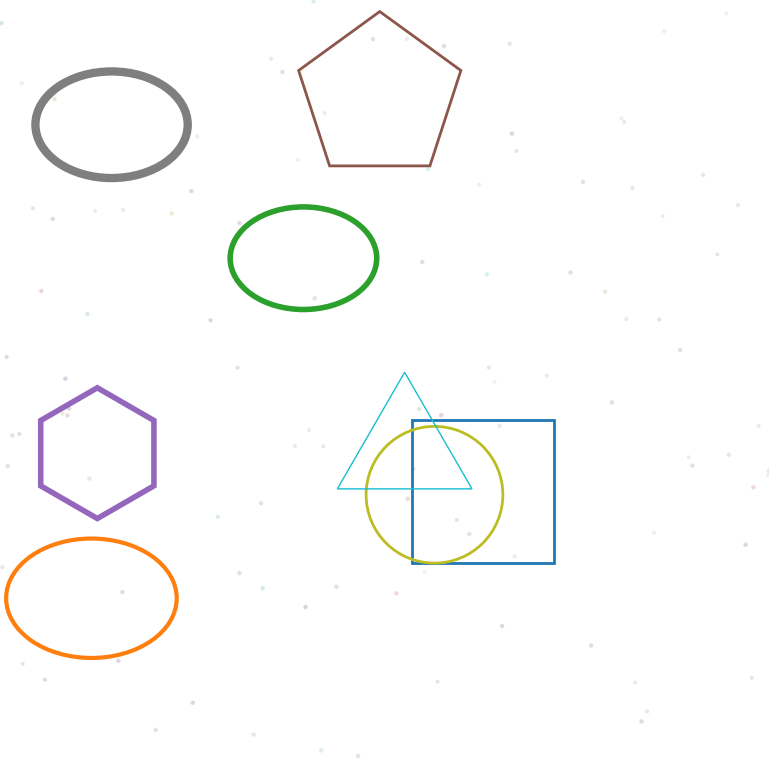[{"shape": "square", "thickness": 1, "radius": 0.46, "center": [0.627, 0.362]}, {"shape": "oval", "thickness": 1.5, "radius": 0.55, "center": [0.119, 0.223]}, {"shape": "oval", "thickness": 2, "radius": 0.48, "center": [0.394, 0.665]}, {"shape": "hexagon", "thickness": 2, "radius": 0.42, "center": [0.126, 0.411]}, {"shape": "pentagon", "thickness": 1, "radius": 0.55, "center": [0.493, 0.874]}, {"shape": "oval", "thickness": 3, "radius": 0.49, "center": [0.145, 0.838]}, {"shape": "circle", "thickness": 1, "radius": 0.44, "center": [0.564, 0.357]}, {"shape": "triangle", "thickness": 0.5, "radius": 0.5, "center": [0.526, 0.416]}]